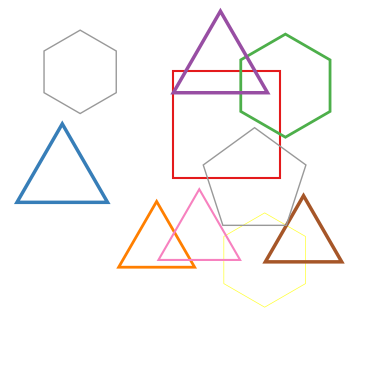[{"shape": "square", "thickness": 1.5, "radius": 0.7, "center": [0.588, 0.676]}, {"shape": "triangle", "thickness": 2.5, "radius": 0.68, "center": [0.162, 0.542]}, {"shape": "hexagon", "thickness": 2, "radius": 0.67, "center": [0.741, 0.777]}, {"shape": "triangle", "thickness": 2.5, "radius": 0.71, "center": [0.573, 0.83]}, {"shape": "triangle", "thickness": 2, "radius": 0.57, "center": [0.407, 0.363]}, {"shape": "hexagon", "thickness": 0.5, "radius": 0.61, "center": [0.687, 0.325]}, {"shape": "triangle", "thickness": 2.5, "radius": 0.57, "center": [0.788, 0.377]}, {"shape": "triangle", "thickness": 1.5, "radius": 0.61, "center": [0.518, 0.386]}, {"shape": "pentagon", "thickness": 1, "radius": 0.7, "center": [0.661, 0.528]}, {"shape": "hexagon", "thickness": 1, "radius": 0.54, "center": [0.208, 0.813]}]